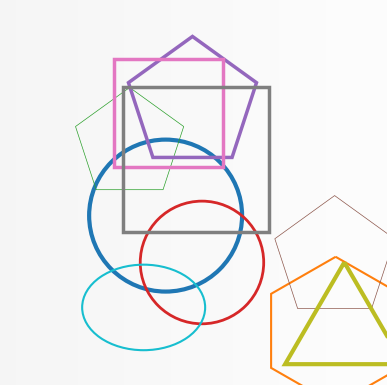[{"shape": "circle", "thickness": 3, "radius": 0.99, "center": [0.427, 0.44]}, {"shape": "hexagon", "thickness": 1.5, "radius": 0.96, "center": [0.866, 0.141]}, {"shape": "pentagon", "thickness": 0.5, "radius": 0.73, "center": [0.334, 0.626]}, {"shape": "circle", "thickness": 2, "radius": 0.8, "center": [0.521, 0.318]}, {"shape": "pentagon", "thickness": 2.5, "radius": 0.87, "center": [0.497, 0.732]}, {"shape": "pentagon", "thickness": 0.5, "radius": 0.81, "center": [0.864, 0.33]}, {"shape": "square", "thickness": 2.5, "radius": 0.7, "center": [0.435, 0.706]}, {"shape": "square", "thickness": 2.5, "radius": 0.94, "center": [0.506, 0.586]}, {"shape": "triangle", "thickness": 3, "radius": 0.88, "center": [0.889, 0.142]}, {"shape": "oval", "thickness": 1.5, "radius": 0.79, "center": [0.371, 0.201]}]